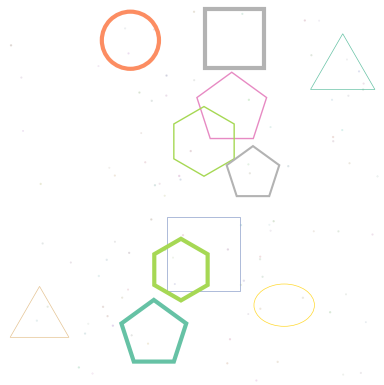[{"shape": "triangle", "thickness": 0.5, "radius": 0.48, "center": [0.89, 0.816]}, {"shape": "pentagon", "thickness": 3, "radius": 0.44, "center": [0.4, 0.132]}, {"shape": "circle", "thickness": 3, "radius": 0.37, "center": [0.339, 0.895]}, {"shape": "square", "thickness": 0.5, "radius": 0.48, "center": [0.528, 0.34]}, {"shape": "pentagon", "thickness": 1, "radius": 0.48, "center": [0.602, 0.717]}, {"shape": "hexagon", "thickness": 3, "radius": 0.4, "center": [0.47, 0.3]}, {"shape": "hexagon", "thickness": 1, "radius": 0.45, "center": [0.53, 0.633]}, {"shape": "oval", "thickness": 0.5, "radius": 0.39, "center": [0.738, 0.207]}, {"shape": "triangle", "thickness": 0.5, "radius": 0.44, "center": [0.103, 0.168]}, {"shape": "square", "thickness": 3, "radius": 0.38, "center": [0.609, 0.9]}, {"shape": "pentagon", "thickness": 1.5, "radius": 0.36, "center": [0.657, 0.549]}]